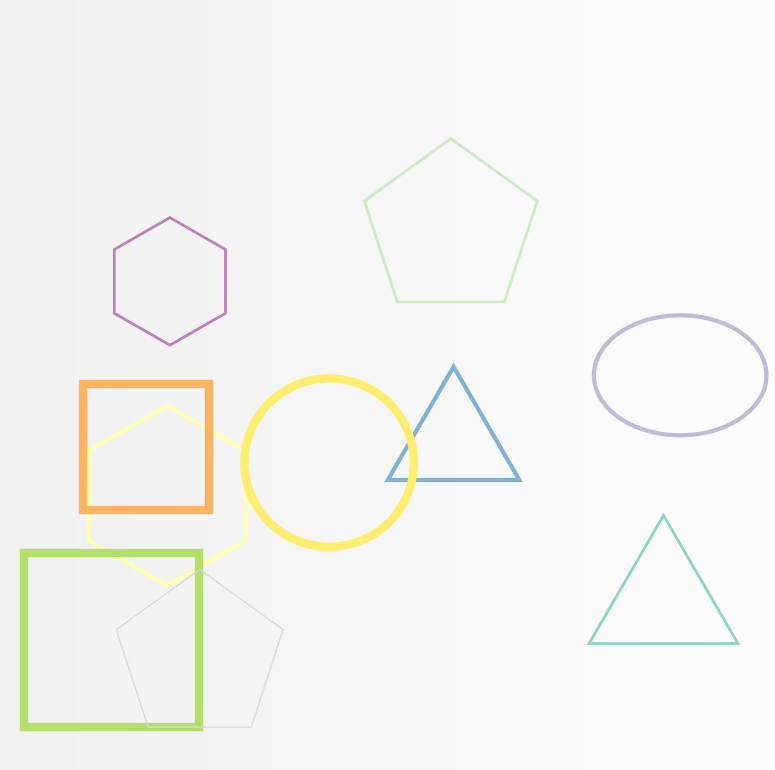[{"shape": "triangle", "thickness": 1, "radius": 0.55, "center": [0.856, 0.22]}, {"shape": "hexagon", "thickness": 1.5, "radius": 0.58, "center": [0.216, 0.356]}, {"shape": "oval", "thickness": 1.5, "radius": 0.56, "center": [0.878, 0.513]}, {"shape": "triangle", "thickness": 1.5, "radius": 0.49, "center": [0.585, 0.426]}, {"shape": "square", "thickness": 3, "radius": 0.41, "center": [0.189, 0.419]}, {"shape": "square", "thickness": 3, "radius": 0.56, "center": [0.144, 0.168]}, {"shape": "pentagon", "thickness": 0.5, "radius": 0.57, "center": [0.258, 0.147]}, {"shape": "hexagon", "thickness": 1, "radius": 0.41, "center": [0.219, 0.635]}, {"shape": "pentagon", "thickness": 1, "radius": 0.59, "center": [0.582, 0.703]}, {"shape": "circle", "thickness": 3, "radius": 0.55, "center": [0.425, 0.399]}]